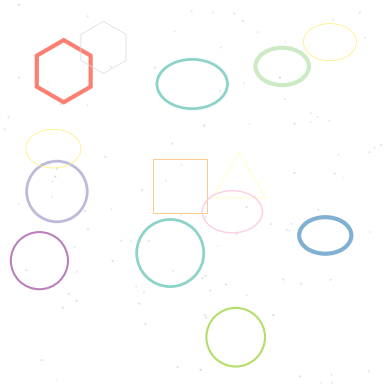[{"shape": "circle", "thickness": 2, "radius": 0.44, "center": [0.442, 0.343]}, {"shape": "oval", "thickness": 2, "radius": 0.46, "center": [0.499, 0.782]}, {"shape": "triangle", "thickness": 0.5, "radius": 0.4, "center": [0.621, 0.526]}, {"shape": "circle", "thickness": 2, "radius": 0.39, "center": [0.148, 0.503]}, {"shape": "hexagon", "thickness": 3, "radius": 0.4, "center": [0.166, 0.815]}, {"shape": "oval", "thickness": 3, "radius": 0.34, "center": [0.845, 0.388]}, {"shape": "square", "thickness": 0.5, "radius": 0.35, "center": [0.468, 0.516]}, {"shape": "circle", "thickness": 1.5, "radius": 0.38, "center": [0.612, 0.124]}, {"shape": "oval", "thickness": 1, "radius": 0.39, "center": [0.604, 0.45]}, {"shape": "hexagon", "thickness": 0.5, "radius": 0.34, "center": [0.269, 0.877]}, {"shape": "circle", "thickness": 1.5, "radius": 0.37, "center": [0.102, 0.323]}, {"shape": "oval", "thickness": 3, "radius": 0.35, "center": [0.733, 0.828]}, {"shape": "oval", "thickness": 0.5, "radius": 0.35, "center": [0.857, 0.89]}, {"shape": "oval", "thickness": 0.5, "radius": 0.36, "center": [0.139, 0.614]}]